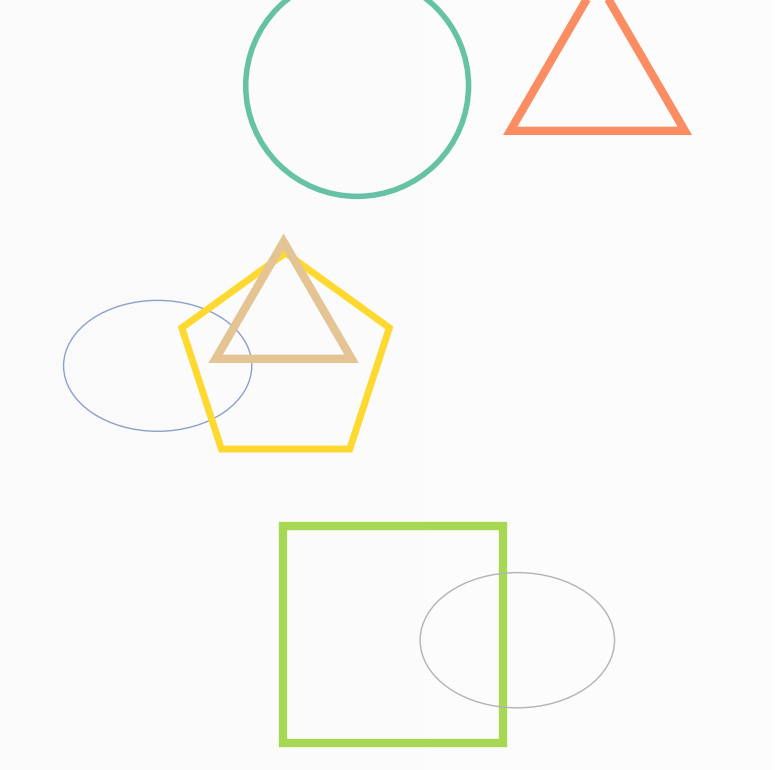[{"shape": "circle", "thickness": 2, "radius": 0.72, "center": [0.461, 0.889]}, {"shape": "triangle", "thickness": 3, "radius": 0.65, "center": [0.771, 0.895]}, {"shape": "oval", "thickness": 0.5, "radius": 0.61, "center": [0.203, 0.525]}, {"shape": "square", "thickness": 3, "radius": 0.71, "center": [0.507, 0.176]}, {"shape": "pentagon", "thickness": 2.5, "radius": 0.7, "center": [0.368, 0.531]}, {"shape": "triangle", "thickness": 3, "radius": 0.51, "center": [0.366, 0.585]}, {"shape": "oval", "thickness": 0.5, "radius": 0.63, "center": [0.668, 0.169]}]